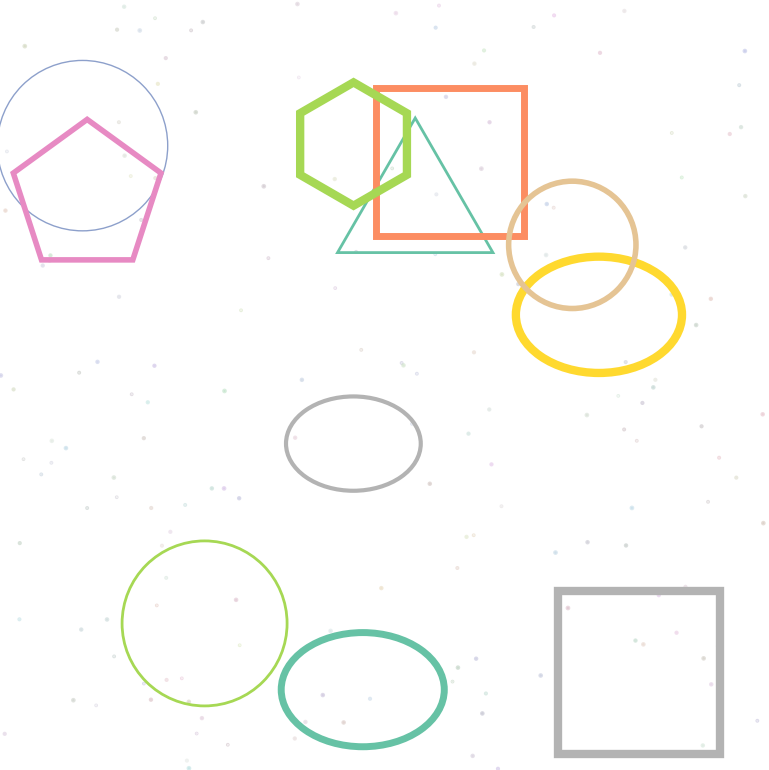[{"shape": "oval", "thickness": 2.5, "radius": 0.53, "center": [0.471, 0.104]}, {"shape": "triangle", "thickness": 1, "radius": 0.58, "center": [0.539, 0.73]}, {"shape": "square", "thickness": 2.5, "radius": 0.48, "center": [0.584, 0.789]}, {"shape": "circle", "thickness": 0.5, "radius": 0.55, "center": [0.107, 0.811]}, {"shape": "pentagon", "thickness": 2, "radius": 0.5, "center": [0.113, 0.744]}, {"shape": "hexagon", "thickness": 3, "radius": 0.4, "center": [0.459, 0.813]}, {"shape": "circle", "thickness": 1, "radius": 0.54, "center": [0.266, 0.19]}, {"shape": "oval", "thickness": 3, "radius": 0.54, "center": [0.778, 0.591]}, {"shape": "circle", "thickness": 2, "radius": 0.41, "center": [0.743, 0.682]}, {"shape": "square", "thickness": 3, "radius": 0.53, "center": [0.83, 0.126]}, {"shape": "oval", "thickness": 1.5, "radius": 0.44, "center": [0.459, 0.424]}]